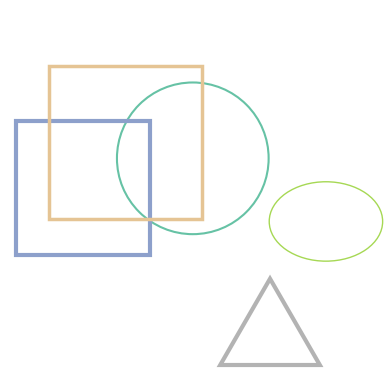[{"shape": "circle", "thickness": 1.5, "radius": 0.98, "center": [0.501, 0.589]}, {"shape": "square", "thickness": 3, "radius": 0.87, "center": [0.215, 0.511]}, {"shape": "oval", "thickness": 1, "radius": 0.74, "center": [0.847, 0.425]}, {"shape": "square", "thickness": 2.5, "radius": 0.99, "center": [0.326, 0.63]}, {"shape": "triangle", "thickness": 3, "radius": 0.75, "center": [0.701, 0.127]}]